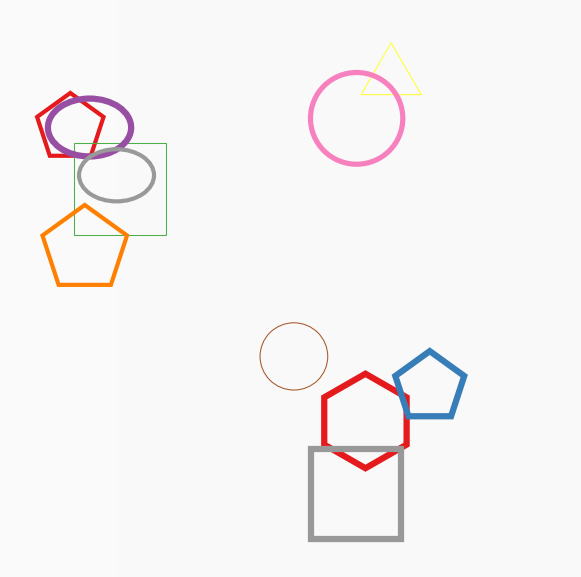[{"shape": "pentagon", "thickness": 2, "radius": 0.3, "center": [0.121, 0.778]}, {"shape": "hexagon", "thickness": 3, "radius": 0.41, "center": [0.629, 0.27]}, {"shape": "pentagon", "thickness": 3, "radius": 0.31, "center": [0.739, 0.329]}, {"shape": "square", "thickness": 0.5, "radius": 0.4, "center": [0.206, 0.672]}, {"shape": "oval", "thickness": 3, "radius": 0.36, "center": [0.154, 0.778]}, {"shape": "pentagon", "thickness": 2, "radius": 0.38, "center": [0.146, 0.568]}, {"shape": "triangle", "thickness": 0.5, "radius": 0.3, "center": [0.673, 0.865]}, {"shape": "circle", "thickness": 0.5, "radius": 0.29, "center": [0.506, 0.382]}, {"shape": "circle", "thickness": 2.5, "radius": 0.4, "center": [0.614, 0.794]}, {"shape": "oval", "thickness": 2, "radius": 0.32, "center": [0.2, 0.696]}, {"shape": "square", "thickness": 3, "radius": 0.39, "center": [0.613, 0.144]}]